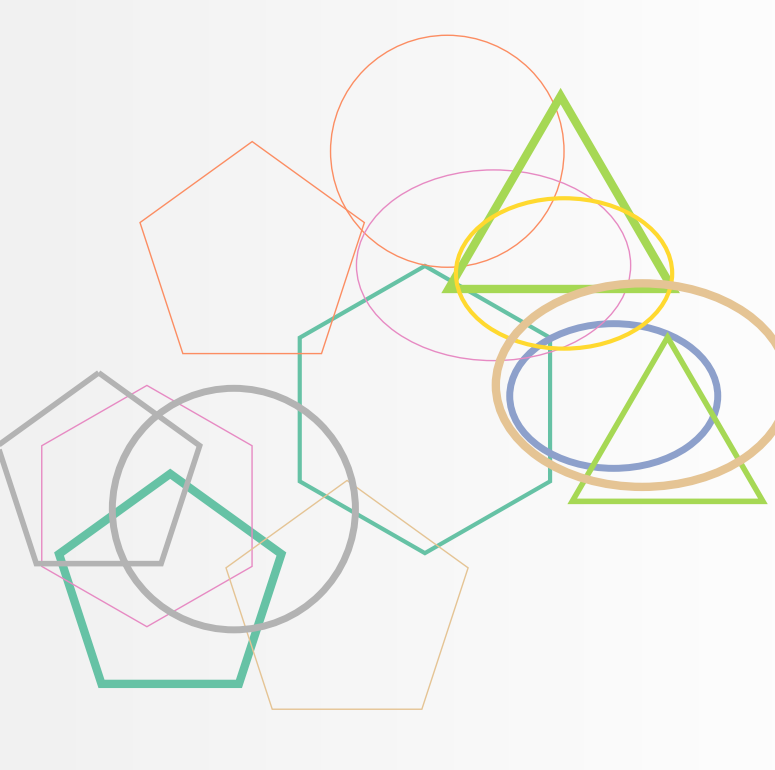[{"shape": "hexagon", "thickness": 1.5, "radius": 0.93, "center": [0.548, 0.468]}, {"shape": "pentagon", "thickness": 3, "radius": 0.75, "center": [0.22, 0.234]}, {"shape": "pentagon", "thickness": 0.5, "radius": 0.76, "center": [0.325, 0.664]}, {"shape": "circle", "thickness": 0.5, "radius": 0.75, "center": [0.577, 0.804]}, {"shape": "oval", "thickness": 2.5, "radius": 0.67, "center": [0.792, 0.486]}, {"shape": "oval", "thickness": 0.5, "radius": 0.88, "center": [0.637, 0.655]}, {"shape": "hexagon", "thickness": 0.5, "radius": 0.78, "center": [0.19, 0.343]}, {"shape": "triangle", "thickness": 3, "radius": 0.83, "center": [0.723, 0.708]}, {"shape": "triangle", "thickness": 2, "radius": 0.71, "center": [0.861, 0.42]}, {"shape": "oval", "thickness": 1.5, "radius": 0.7, "center": [0.728, 0.645]}, {"shape": "pentagon", "thickness": 0.5, "radius": 0.82, "center": [0.448, 0.212]}, {"shape": "oval", "thickness": 3, "radius": 0.94, "center": [0.829, 0.5]}, {"shape": "pentagon", "thickness": 2, "radius": 0.69, "center": [0.127, 0.379]}, {"shape": "circle", "thickness": 2.5, "radius": 0.78, "center": [0.302, 0.339]}]